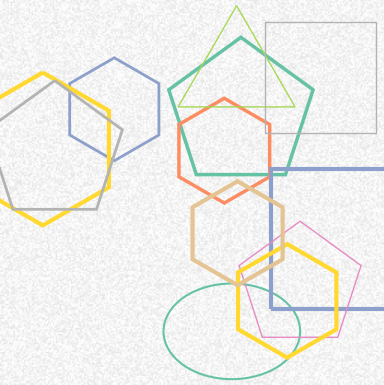[{"shape": "oval", "thickness": 1.5, "radius": 0.89, "center": [0.602, 0.139]}, {"shape": "pentagon", "thickness": 2.5, "radius": 0.99, "center": [0.626, 0.706]}, {"shape": "hexagon", "thickness": 2.5, "radius": 0.68, "center": [0.583, 0.609]}, {"shape": "hexagon", "thickness": 2, "radius": 0.67, "center": [0.297, 0.716]}, {"shape": "square", "thickness": 3, "radius": 0.91, "center": [0.885, 0.379]}, {"shape": "pentagon", "thickness": 1, "radius": 0.83, "center": [0.779, 0.259]}, {"shape": "triangle", "thickness": 1, "radius": 0.88, "center": [0.615, 0.81]}, {"shape": "hexagon", "thickness": 3, "radius": 0.74, "center": [0.746, 0.219]}, {"shape": "hexagon", "thickness": 3, "radius": 0.99, "center": [0.111, 0.613]}, {"shape": "hexagon", "thickness": 3, "radius": 0.68, "center": [0.617, 0.394]}, {"shape": "pentagon", "thickness": 2, "radius": 0.92, "center": [0.142, 0.606]}, {"shape": "square", "thickness": 1, "radius": 0.72, "center": [0.833, 0.799]}]